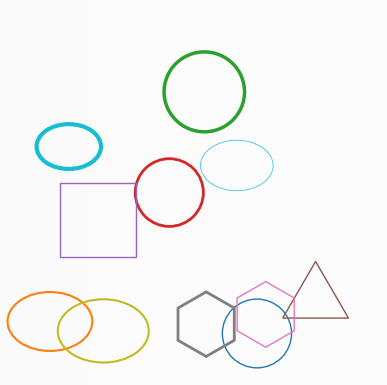[{"shape": "circle", "thickness": 1, "radius": 0.45, "center": [0.663, 0.134]}, {"shape": "oval", "thickness": 1.5, "radius": 0.55, "center": [0.129, 0.165]}, {"shape": "circle", "thickness": 2.5, "radius": 0.52, "center": [0.527, 0.761]}, {"shape": "circle", "thickness": 2, "radius": 0.44, "center": [0.437, 0.5]}, {"shape": "square", "thickness": 1, "radius": 0.49, "center": [0.253, 0.429]}, {"shape": "triangle", "thickness": 1, "radius": 0.49, "center": [0.814, 0.223]}, {"shape": "hexagon", "thickness": 1, "radius": 0.43, "center": [0.686, 0.183]}, {"shape": "hexagon", "thickness": 2, "radius": 0.42, "center": [0.532, 0.158]}, {"shape": "oval", "thickness": 1.5, "radius": 0.59, "center": [0.267, 0.141]}, {"shape": "oval", "thickness": 3, "radius": 0.42, "center": [0.178, 0.619]}, {"shape": "oval", "thickness": 0.5, "radius": 0.47, "center": [0.611, 0.57]}]